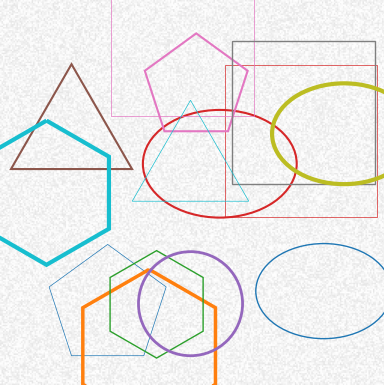[{"shape": "oval", "thickness": 1, "radius": 0.88, "center": [0.841, 0.244]}, {"shape": "pentagon", "thickness": 0.5, "radius": 0.8, "center": [0.28, 0.205]}, {"shape": "hexagon", "thickness": 2.5, "radius": 0.99, "center": [0.387, 0.101]}, {"shape": "hexagon", "thickness": 1, "radius": 0.7, "center": [0.407, 0.209]}, {"shape": "square", "thickness": 0.5, "radius": 0.98, "center": [0.782, 0.633]}, {"shape": "oval", "thickness": 1.5, "radius": 1.0, "center": [0.571, 0.575]}, {"shape": "circle", "thickness": 2, "radius": 0.68, "center": [0.495, 0.211]}, {"shape": "triangle", "thickness": 1.5, "radius": 0.91, "center": [0.186, 0.652]}, {"shape": "square", "thickness": 0.5, "radius": 0.93, "center": [0.474, 0.886]}, {"shape": "pentagon", "thickness": 1.5, "radius": 0.7, "center": [0.51, 0.773]}, {"shape": "square", "thickness": 1, "radius": 0.93, "center": [0.788, 0.707]}, {"shape": "oval", "thickness": 3, "radius": 0.94, "center": [0.894, 0.653]}, {"shape": "hexagon", "thickness": 3, "radius": 0.94, "center": [0.121, 0.499]}, {"shape": "triangle", "thickness": 0.5, "radius": 0.87, "center": [0.495, 0.565]}]